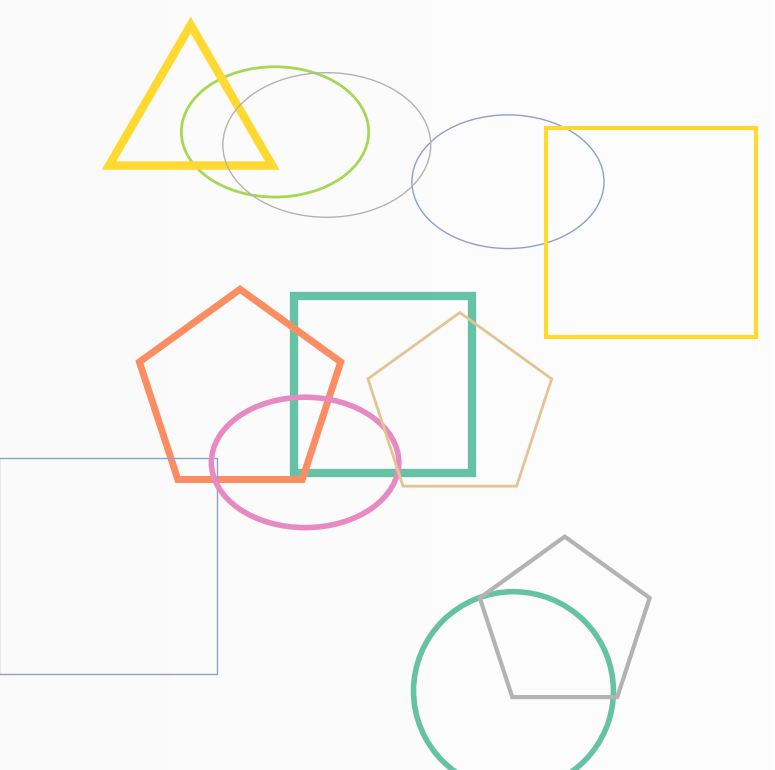[{"shape": "square", "thickness": 3, "radius": 0.57, "center": [0.494, 0.5]}, {"shape": "circle", "thickness": 2, "radius": 0.64, "center": [0.663, 0.103]}, {"shape": "pentagon", "thickness": 2.5, "radius": 0.68, "center": [0.31, 0.488]}, {"shape": "oval", "thickness": 0.5, "radius": 0.62, "center": [0.655, 0.764]}, {"shape": "square", "thickness": 0.5, "radius": 0.7, "center": [0.14, 0.265]}, {"shape": "oval", "thickness": 2, "radius": 0.6, "center": [0.394, 0.399]}, {"shape": "oval", "thickness": 1, "radius": 0.6, "center": [0.355, 0.829]}, {"shape": "triangle", "thickness": 3, "radius": 0.61, "center": [0.246, 0.846]}, {"shape": "square", "thickness": 1.5, "radius": 0.68, "center": [0.84, 0.697]}, {"shape": "pentagon", "thickness": 1, "radius": 0.62, "center": [0.593, 0.469]}, {"shape": "oval", "thickness": 0.5, "radius": 0.67, "center": [0.422, 0.812]}, {"shape": "pentagon", "thickness": 1.5, "radius": 0.58, "center": [0.729, 0.188]}]